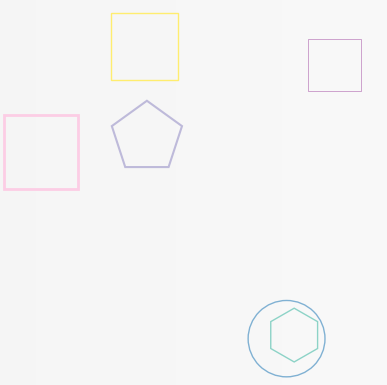[{"shape": "hexagon", "thickness": 1, "radius": 0.35, "center": [0.759, 0.13]}, {"shape": "pentagon", "thickness": 1.5, "radius": 0.48, "center": [0.379, 0.643]}, {"shape": "circle", "thickness": 1, "radius": 0.5, "center": [0.74, 0.12]}, {"shape": "square", "thickness": 2, "radius": 0.48, "center": [0.107, 0.605]}, {"shape": "square", "thickness": 0.5, "radius": 0.34, "center": [0.864, 0.831]}, {"shape": "square", "thickness": 1, "radius": 0.43, "center": [0.373, 0.879]}]